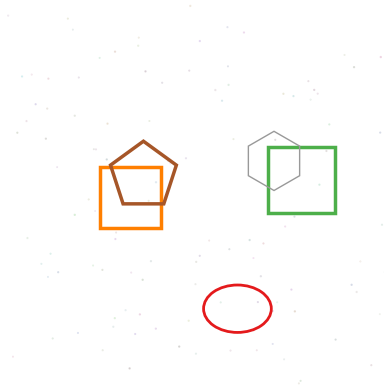[{"shape": "oval", "thickness": 2, "radius": 0.44, "center": [0.617, 0.198]}, {"shape": "square", "thickness": 2.5, "radius": 0.43, "center": [0.783, 0.533]}, {"shape": "square", "thickness": 2.5, "radius": 0.4, "center": [0.339, 0.487]}, {"shape": "pentagon", "thickness": 2.5, "radius": 0.45, "center": [0.373, 0.543]}, {"shape": "hexagon", "thickness": 1, "radius": 0.38, "center": [0.712, 0.582]}]